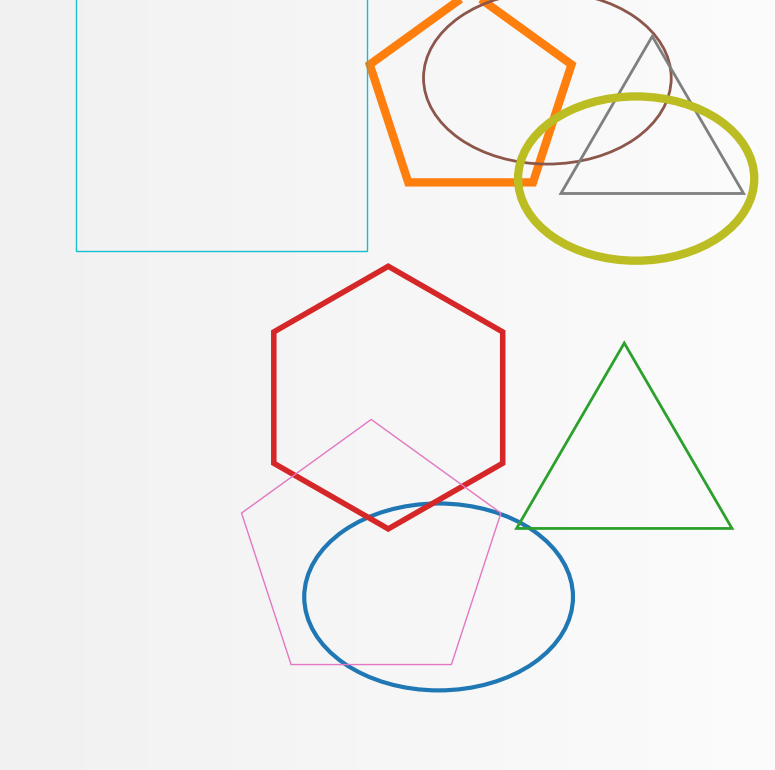[{"shape": "oval", "thickness": 1.5, "radius": 0.87, "center": [0.566, 0.225]}, {"shape": "pentagon", "thickness": 3, "radius": 0.68, "center": [0.607, 0.874]}, {"shape": "triangle", "thickness": 1, "radius": 0.8, "center": [0.806, 0.394]}, {"shape": "hexagon", "thickness": 2, "radius": 0.85, "center": [0.501, 0.484]}, {"shape": "oval", "thickness": 1, "radius": 0.8, "center": [0.706, 0.899]}, {"shape": "pentagon", "thickness": 0.5, "radius": 0.88, "center": [0.479, 0.279]}, {"shape": "triangle", "thickness": 1, "radius": 0.68, "center": [0.842, 0.817]}, {"shape": "oval", "thickness": 3, "radius": 0.76, "center": [0.821, 0.768]}, {"shape": "square", "thickness": 0.5, "radius": 0.94, "center": [0.286, 0.861]}]